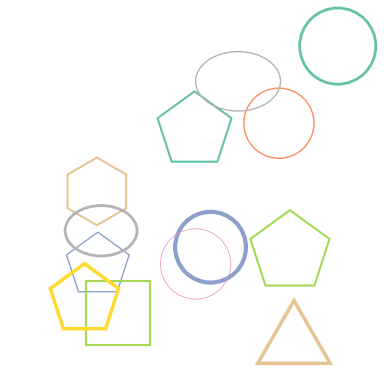[{"shape": "circle", "thickness": 2, "radius": 0.49, "center": [0.877, 0.88]}, {"shape": "pentagon", "thickness": 1.5, "radius": 0.51, "center": [0.505, 0.662]}, {"shape": "circle", "thickness": 1, "radius": 0.46, "center": [0.724, 0.68]}, {"shape": "pentagon", "thickness": 1, "radius": 0.43, "center": [0.254, 0.311]}, {"shape": "circle", "thickness": 3, "radius": 0.46, "center": [0.547, 0.358]}, {"shape": "circle", "thickness": 0.5, "radius": 0.46, "center": [0.508, 0.314]}, {"shape": "pentagon", "thickness": 1.5, "radius": 0.54, "center": [0.753, 0.346]}, {"shape": "square", "thickness": 1.5, "radius": 0.42, "center": [0.307, 0.187]}, {"shape": "pentagon", "thickness": 2.5, "radius": 0.47, "center": [0.219, 0.222]}, {"shape": "hexagon", "thickness": 1.5, "radius": 0.44, "center": [0.252, 0.503]}, {"shape": "triangle", "thickness": 2.5, "radius": 0.54, "center": [0.764, 0.111]}, {"shape": "oval", "thickness": 1, "radius": 0.55, "center": [0.618, 0.789]}, {"shape": "oval", "thickness": 2, "radius": 0.47, "center": [0.263, 0.401]}]